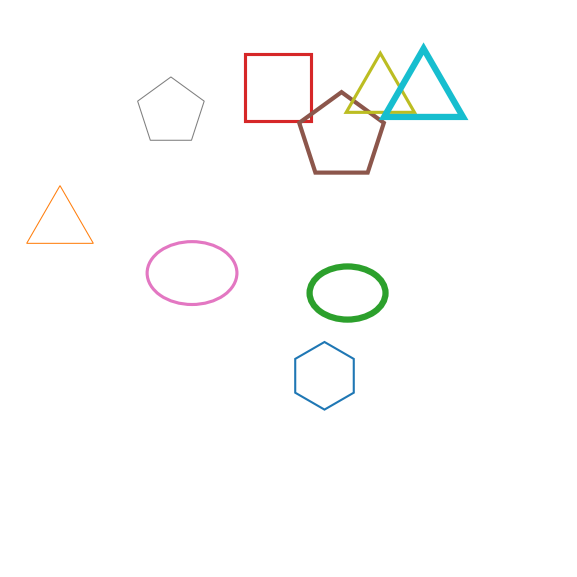[{"shape": "hexagon", "thickness": 1, "radius": 0.29, "center": [0.562, 0.348]}, {"shape": "triangle", "thickness": 0.5, "radius": 0.33, "center": [0.104, 0.611]}, {"shape": "oval", "thickness": 3, "radius": 0.33, "center": [0.602, 0.492]}, {"shape": "square", "thickness": 1.5, "radius": 0.29, "center": [0.482, 0.848]}, {"shape": "pentagon", "thickness": 2, "radius": 0.39, "center": [0.591, 0.763]}, {"shape": "oval", "thickness": 1.5, "radius": 0.39, "center": [0.333, 0.526]}, {"shape": "pentagon", "thickness": 0.5, "radius": 0.3, "center": [0.296, 0.805]}, {"shape": "triangle", "thickness": 1.5, "radius": 0.34, "center": [0.659, 0.839]}, {"shape": "triangle", "thickness": 3, "radius": 0.39, "center": [0.733, 0.836]}]